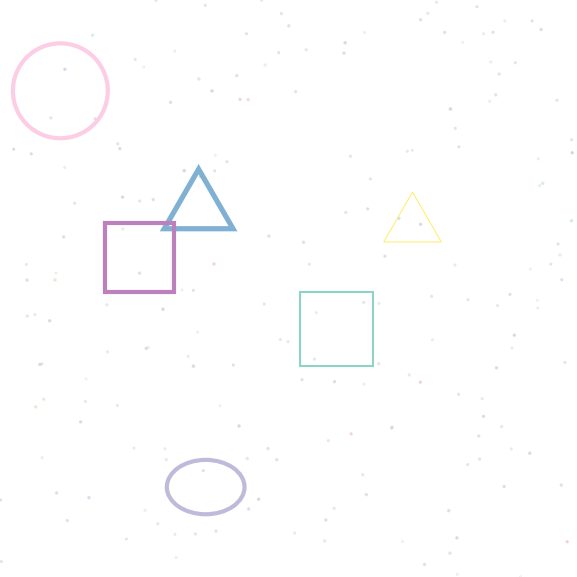[{"shape": "square", "thickness": 1, "radius": 0.32, "center": [0.583, 0.429]}, {"shape": "oval", "thickness": 2, "radius": 0.34, "center": [0.356, 0.156]}, {"shape": "triangle", "thickness": 2.5, "radius": 0.34, "center": [0.344, 0.637]}, {"shape": "circle", "thickness": 2, "radius": 0.41, "center": [0.104, 0.842]}, {"shape": "square", "thickness": 2, "radius": 0.3, "center": [0.242, 0.553]}, {"shape": "triangle", "thickness": 0.5, "radius": 0.29, "center": [0.714, 0.609]}]